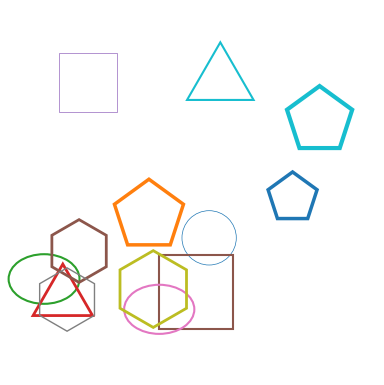[{"shape": "circle", "thickness": 0.5, "radius": 0.35, "center": [0.543, 0.382]}, {"shape": "pentagon", "thickness": 2.5, "radius": 0.33, "center": [0.76, 0.486]}, {"shape": "pentagon", "thickness": 2.5, "radius": 0.47, "center": [0.387, 0.44]}, {"shape": "oval", "thickness": 1.5, "radius": 0.46, "center": [0.114, 0.275]}, {"shape": "triangle", "thickness": 2, "radius": 0.45, "center": [0.163, 0.225]}, {"shape": "square", "thickness": 0.5, "radius": 0.38, "center": [0.229, 0.785]}, {"shape": "hexagon", "thickness": 2, "radius": 0.41, "center": [0.205, 0.348]}, {"shape": "square", "thickness": 1.5, "radius": 0.48, "center": [0.509, 0.241]}, {"shape": "oval", "thickness": 1.5, "radius": 0.46, "center": [0.414, 0.197]}, {"shape": "hexagon", "thickness": 1, "radius": 0.41, "center": [0.174, 0.222]}, {"shape": "hexagon", "thickness": 2, "radius": 0.5, "center": [0.398, 0.249]}, {"shape": "triangle", "thickness": 1.5, "radius": 0.5, "center": [0.572, 0.79]}, {"shape": "pentagon", "thickness": 3, "radius": 0.45, "center": [0.83, 0.687]}]